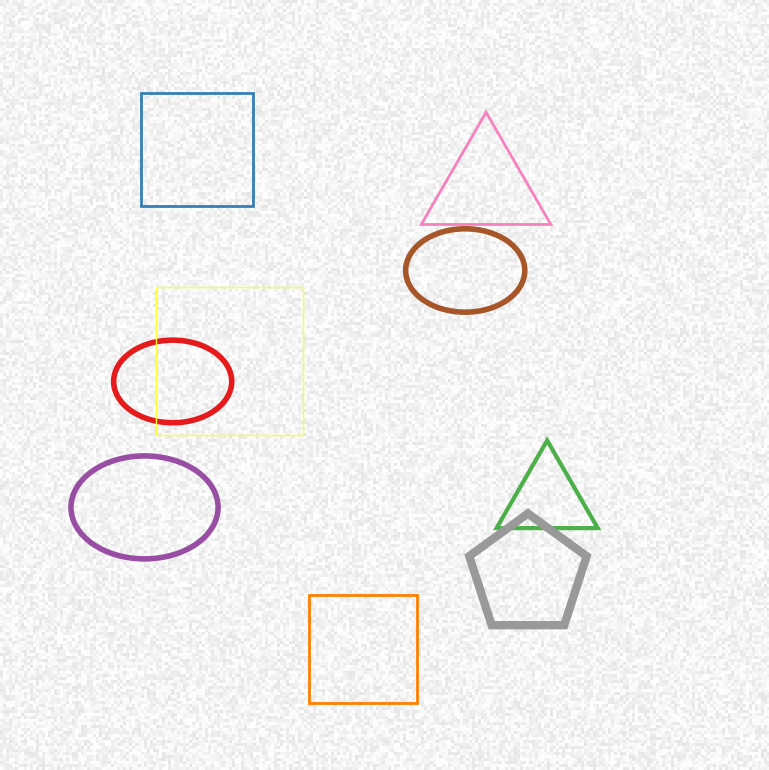[{"shape": "oval", "thickness": 2, "radius": 0.38, "center": [0.224, 0.505]}, {"shape": "square", "thickness": 1, "radius": 0.37, "center": [0.256, 0.806]}, {"shape": "triangle", "thickness": 1.5, "radius": 0.38, "center": [0.711, 0.352]}, {"shape": "oval", "thickness": 2, "radius": 0.48, "center": [0.188, 0.341]}, {"shape": "square", "thickness": 1, "radius": 0.35, "center": [0.471, 0.157]}, {"shape": "square", "thickness": 0.5, "radius": 0.48, "center": [0.298, 0.531]}, {"shape": "oval", "thickness": 2, "radius": 0.39, "center": [0.604, 0.649]}, {"shape": "triangle", "thickness": 1, "radius": 0.49, "center": [0.631, 0.757]}, {"shape": "pentagon", "thickness": 3, "radius": 0.4, "center": [0.686, 0.253]}]